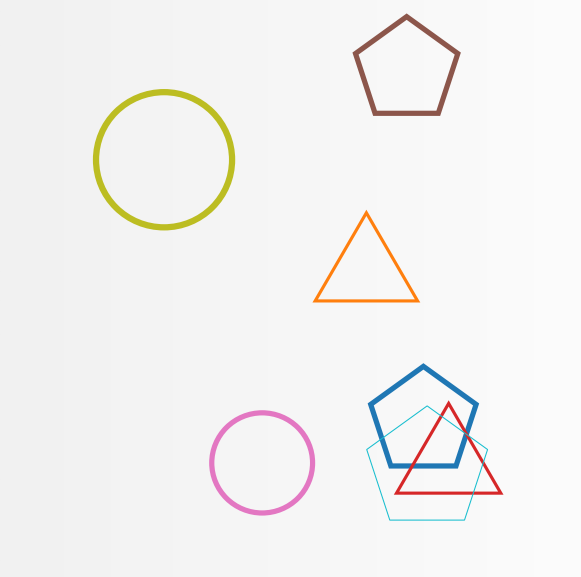[{"shape": "pentagon", "thickness": 2.5, "radius": 0.48, "center": [0.728, 0.269]}, {"shape": "triangle", "thickness": 1.5, "radius": 0.51, "center": [0.63, 0.529]}, {"shape": "triangle", "thickness": 1.5, "radius": 0.52, "center": [0.772, 0.197]}, {"shape": "pentagon", "thickness": 2.5, "radius": 0.46, "center": [0.7, 0.878]}, {"shape": "circle", "thickness": 2.5, "radius": 0.43, "center": [0.451, 0.198]}, {"shape": "circle", "thickness": 3, "radius": 0.59, "center": [0.282, 0.723]}, {"shape": "pentagon", "thickness": 0.5, "radius": 0.55, "center": [0.735, 0.187]}]